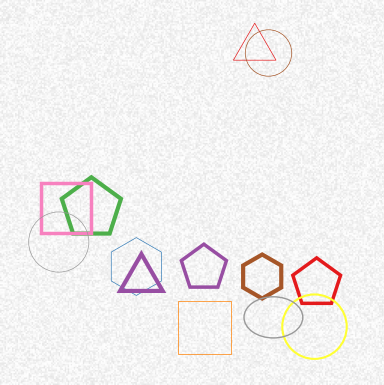[{"shape": "triangle", "thickness": 0.5, "radius": 0.32, "center": [0.662, 0.876]}, {"shape": "pentagon", "thickness": 2.5, "radius": 0.33, "center": [0.823, 0.265]}, {"shape": "hexagon", "thickness": 0.5, "radius": 0.38, "center": [0.354, 0.308]}, {"shape": "pentagon", "thickness": 3, "radius": 0.4, "center": [0.237, 0.459]}, {"shape": "pentagon", "thickness": 2.5, "radius": 0.31, "center": [0.53, 0.304]}, {"shape": "triangle", "thickness": 3, "radius": 0.32, "center": [0.367, 0.276]}, {"shape": "square", "thickness": 0.5, "radius": 0.35, "center": [0.531, 0.15]}, {"shape": "circle", "thickness": 1.5, "radius": 0.42, "center": [0.817, 0.151]}, {"shape": "hexagon", "thickness": 3, "radius": 0.29, "center": [0.681, 0.282]}, {"shape": "circle", "thickness": 0.5, "radius": 0.3, "center": [0.697, 0.862]}, {"shape": "square", "thickness": 2.5, "radius": 0.32, "center": [0.172, 0.459]}, {"shape": "oval", "thickness": 1, "radius": 0.38, "center": [0.71, 0.176]}, {"shape": "circle", "thickness": 0.5, "radius": 0.39, "center": [0.153, 0.371]}]